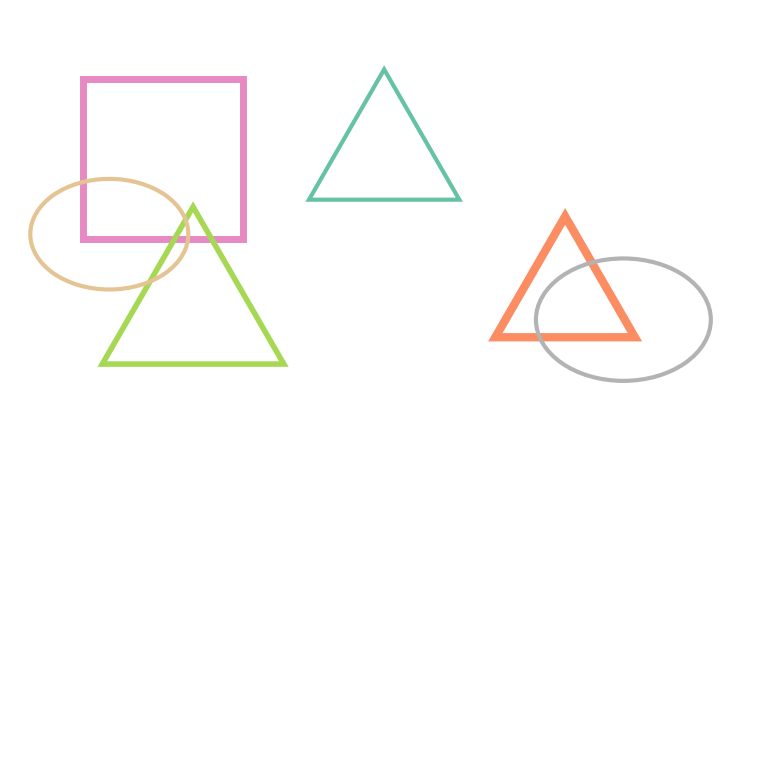[{"shape": "triangle", "thickness": 1.5, "radius": 0.56, "center": [0.499, 0.797]}, {"shape": "triangle", "thickness": 3, "radius": 0.52, "center": [0.734, 0.614]}, {"shape": "square", "thickness": 2.5, "radius": 0.52, "center": [0.211, 0.794]}, {"shape": "triangle", "thickness": 2, "radius": 0.68, "center": [0.251, 0.595]}, {"shape": "oval", "thickness": 1.5, "radius": 0.51, "center": [0.142, 0.696]}, {"shape": "oval", "thickness": 1.5, "radius": 0.57, "center": [0.81, 0.585]}]